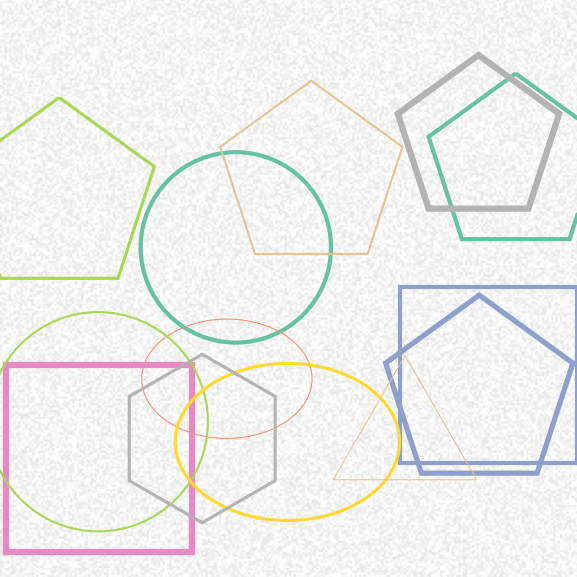[{"shape": "pentagon", "thickness": 2, "radius": 0.79, "center": [0.893, 0.713]}, {"shape": "circle", "thickness": 2, "radius": 0.82, "center": [0.408, 0.571]}, {"shape": "oval", "thickness": 0.5, "radius": 0.74, "center": [0.393, 0.343]}, {"shape": "pentagon", "thickness": 2.5, "radius": 0.85, "center": [0.83, 0.318]}, {"shape": "square", "thickness": 2, "radius": 0.76, "center": [0.845, 0.35]}, {"shape": "square", "thickness": 3, "radius": 0.81, "center": [0.172, 0.205]}, {"shape": "circle", "thickness": 1, "radius": 0.95, "center": [0.17, 0.269]}, {"shape": "pentagon", "thickness": 1.5, "radius": 0.87, "center": [0.103, 0.657]}, {"shape": "oval", "thickness": 1.5, "radius": 0.97, "center": [0.498, 0.234]}, {"shape": "pentagon", "thickness": 1, "radius": 0.83, "center": [0.539, 0.694]}, {"shape": "triangle", "thickness": 0.5, "radius": 0.72, "center": [0.701, 0.24]}, {"shape": "pentagon", "thickness": 3, "radius": 0.73, "center": [0.829, 0.757]}, {"shape": "hexagon", "thickness": 1.5, "radius": 0.73, "center": [0.35, 0.24]}]